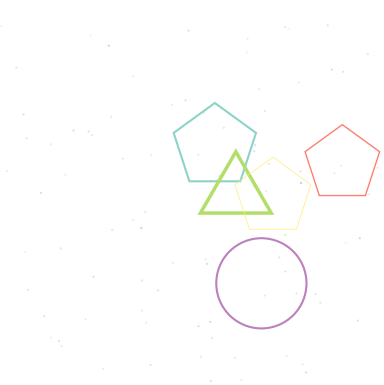[{"shape": "pentagon", "thickness": 1.5, "radius": 0.56, "center": [0.558, 0.62]}, {"shape": "pentagon", "thickness": 1, "radius": 0.51, "center": [0.889, 0.574]}, {"shape": "triangle", "thickness": 2.5, "radius": 0.53, "center": [0.613, 0.5]}, {"shape": "circle", "thickness": 1.5, "radius": 0.59, "center": [0.679, 0.264]}, {"shape": "pentagon", "thickness": 0.5, "radius": 0.52, "center": [0.709, 0.488]}]